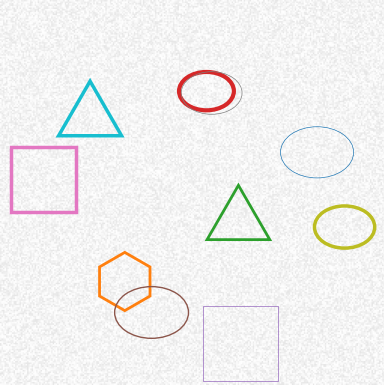[{"shape": "oval", "thickness": 0.5, "radius": 0.47, "center": [0.824, 0.604]}, {"shape": "hexagon", "thickness": 2, "radius": 0.38, "center": [0.324, 0.269]}, {"shape": "triangle", "thickness": 2, "radius": 0.47, "center": [0.619, 0.425]}, {"shape": "oval", "thickness": 3, "radius": 0.36, "center": [0.536, 0.763]}, {"shape": "square", "thickness": 0.5, "radius": 0.49, "center": [0.624, 0.108]}, {"shape": "oval", "thickness": 1, "radius": 0.48, "center": [0.394, 0.188]}, {"shape": "square", "thickness": 2.5, "radius": 0.42, "center": [0.113, 0.533]}, {"shape": "oval", "thickness": 0.5, "radius": 0.4, "center": [0.55, 0.758]}, {"shape": "oval", "thickness": 2.5, "radius": 0.39, "center": [0.895, 0.41]}, {"shape": "triangle", "thickness": 2.5, "radius": 0.47, "center": [0.234, 0.695]}]